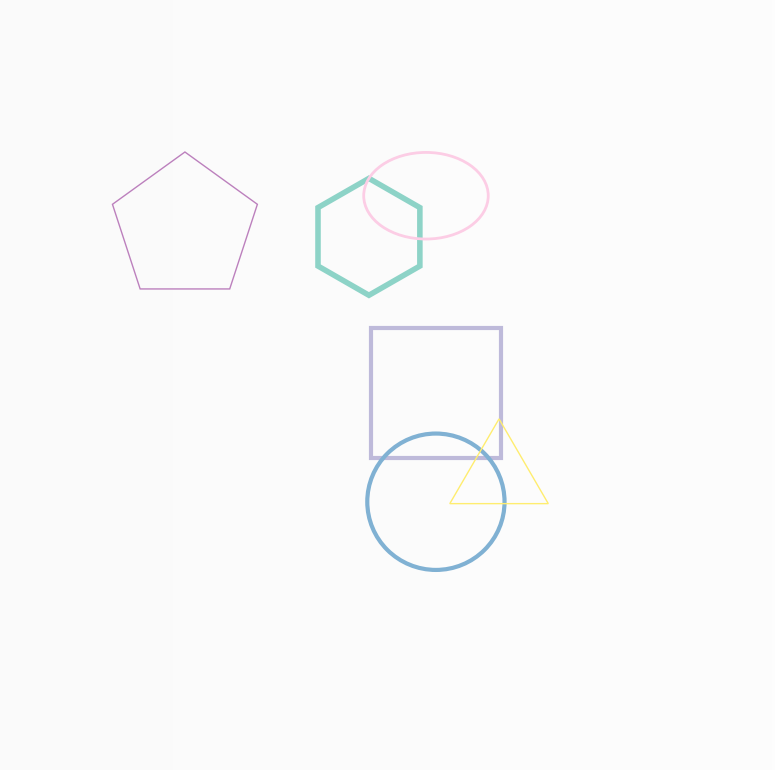[{"shape": "hexagon", "thickness": 2, "radius": 0.38, "center": [0.476, 0.692]}, {"shape": "square", "thickness": 1.5, "radius": 0.42, "center": [0.563, 0.49]}, {"shape": "circle", "thickness": 1.5, "radius": 0.44, "center": [0.562, 0.348]}, {"shape": "oval", "thickness": 1, "radius": 0.4, "center": [0.55, 0.746]}, {"shape": "pentagon", "thickness": 0.5, "radius": 0.49, "center": [0.239, 0.704]}, {"shape": "triangle", "thickness": 0.5, "radius": 0.37, "center": [0.644, 0.383]}]